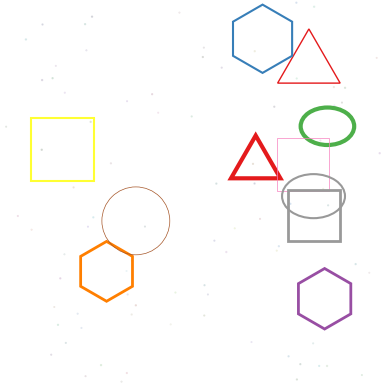[{"shape": "triangle", "thickness": 3, "radius": 0.37, "center": [0.664, 0.574]}, {"shape": "triangle", "thickness": 1, "radius": 0.47, "center": [0.802, 0.831]}, {"shape": "hexagon", "thickness": 1.5, "radius": 0.44, "center": [0.682, 0.899]}, {"shape": "oval", "thickness": 3, "radius": 0.35, "center": [0.85, 0.672]}, {"shape": "hexagon", "thickness": 2, "radius": 0.39, "center": [0.843, 0.224]}, {"shape": "hexagon", "thickness": 2, "radius": 0.39, "center": [0.277, 0.295]}, {"shape": "square", "thickness": 1.5, "radius": 0.41, "center": [0.162, 0.612]}, {"shape": "circle", "thickness": 0.5, "radius": 0.44, "center": [0.353, 0.426]}, {"shape": "square", "thickness": 0.5, "radius": 0.34, "center": [0.788, 0.572]}, {"shape": "oval", "thickness": 1.5, "radius": 0.41, "center": [0.814, 0.491]}, {"shape": "square", "thickness": 2, "radius": 0.33, "center": [0.816, 0.441]}]